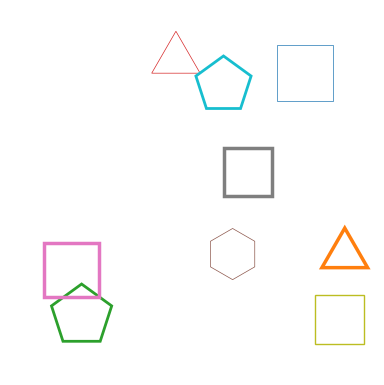[{"shape": "square", "thickness": 0.5, "radius": 0.36, "center": [0.791, 0.81]}, {"shape": "triangle", "thickness": 2.5, "radius": 0.34, "center": [0.895, 0.339]}, {"shape": "pentagon", "thickness": 2, "radius": 0.41, "center": [0.212, 0.18]}, {"shape": "triangle", "thickness": 0.5, "radius": 0.36, "center": [0.457, 0.846]}, {"shape": "hexagon", "thickness": 0.5, "radius": 0.33, "center": [0.604, 0.34]}, {"shape": "square", "thickness": 2.5, "radius": 0.35, "center": [0.186, 0.298]}, {"shape": "square", "thickness": 2.5, "radius": 0.31, "center": [0.645, 0.553]}, {"shape": "square", "thickness": 1, "radius": 0.32, "center": [0.883, 0.169]}, {"shape": "pentagon", "thickness": 2, "radius": 0.38, "center": [0.581, 0.779]}]